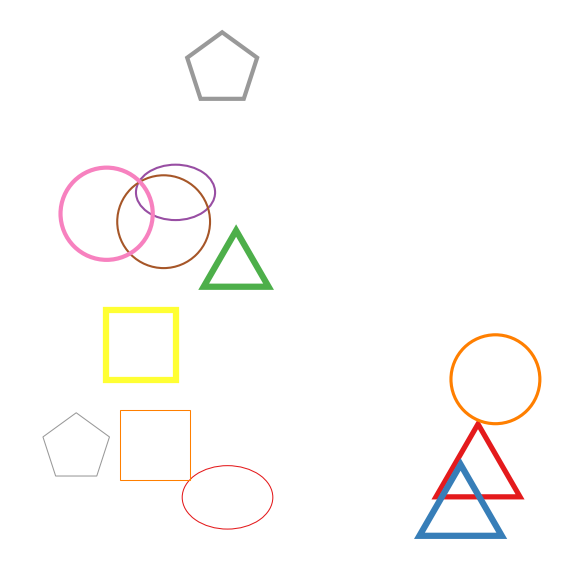[{"shape": "oval", "thickness": 0.5, "radius": 0.39, "center": [0.394, 0.138]}, {"shape": "triangle", "thickness": 2.5, "radius": 0.42, "center": [0.828, 0.181]}, {"shape": "triangle", "thickness": 3, "radius": 0.41, "center": [0.798, 0.112]}, {"shape": "triangle", "thickness": 3, "radius": 0.32, "center": [0.409, 0.535]}, {"shape": "oval", "thickness": 1, "radius": 0.34, "center": [0.304, 0.666]}, {"shape": "circle", "thickness": 1.5, "radius": 0.38, "center": [0.858, 0.342]}, {"shape": "square", "thickness": 0.5, "radius": 0.3, "center": [0.269, 0.228]}, {"shape": "square", "thickness": 3, "radius": 0.3, "center": [0.244, 0.402]}, {"shape": "circle", "thickness": 1, "radius": 0.4, "center": [0.283, 0.615]}, {"shape": "circle", "thickness": 2, "radius": 0.4, "center": [0.185, 0.629]}, {"shape": "pentagon", "thickness": 0.5, "radius": 0.3, "center": [0.132, 0.224]}, {"shape": "pentagon", "thickness": 2, "radius": 0.32, "center": [0.385, 0.88]}]